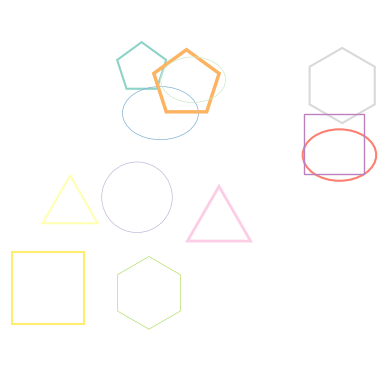[{"shape": "pentagon", "thickness": 1.5, "radius": 0.33, "center": [0.368, 0.824]}, {"shape": "triangle", "thickness": 1.5, "radius": 0.41, "center": [0.182, 0.461]}, {"shape": "circle", "thickness": 0.5, "radius": 0.46, "center": [0.356, 0.488]}, {"shape": "oval", "thickness": 1.5, "radius": 0.48, "center": [0.882, 0.597]}, {"shape": "oval", "thickness": 0.5, "radius": 0.49, "center": [0.417, 0.706]}, {"shape": "pentagon", "thickness": 2.5, "radius": 0.45, "center": [0.484, 0.782]}, {"shape": "hexagon", "thickness": 0.5, "radius": 0.47, "center": [0.387, 0.239]}, {"shape": "triangle", "thickness": 2, "radius": 0.47, "center": [0.569, 0.421]}, {"shape": "hexagon", "thickness": 1.5, "radius": 0.49, "center": [0.889, 0.778]}, {"shape": "square", "thickness": 1, "radius": 0.39, "center": [0.868, 0.627]}, {"shape": "oval", "thickness": 0.5, "radius": 0.42, "center": [0.501, 0.793]}, {"shape": "square", "thickness": 1.5, "radius": 0.47, "center": [0.125, 0.252]}]